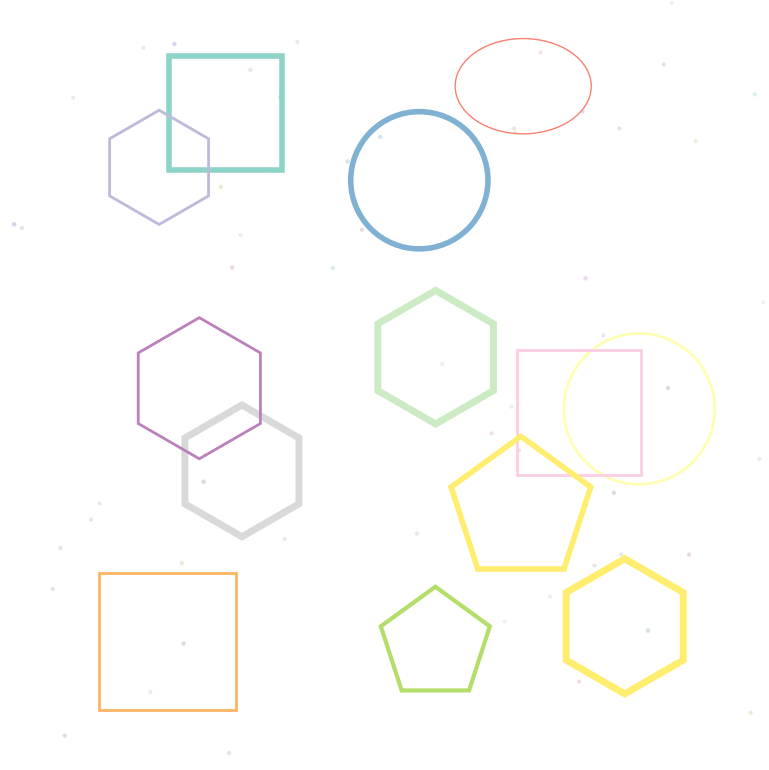[{"shape": "square", "thickness": 2, "radius": 0.37, "center": [0.293, 0.853]}, {"shape": "circle", "thickness": 1, "radius": 0.49, "center": [0.83, 0.469]}, {"shape": "hexagon", "thickness": 1, "radius": 0.37, "center": [0.207, 0.783]}, {"shape": "oval", "thickness": 0.5, "radius": 0.44, "center": [0.679, 0.888]}, {"shape": "circle", "thickness": 2, "radius": 0.45, "center": [0.545, 0.766]}, {"shape": "square", "thickness": 1, "radius": 0.45, "center": [0.218, 0.167]}, {"shape": "pentagon", "thickness": 1.5, "radius": 0.37, "center": [0.565, 0.164]}, {"shape": "square", "thickness": 1, "radius": 0.4, "center": [0.752, 0.464]}, {"shape": "hexagon", "thickness": 2.5, "radius": 0.43, "center": [0.314, 0.388]}, {"shape": "hexagon", "thickness": 1, "radius": 0.46, "center": [0.259, 0.496]}, {"shape": "hexagon", "thickness": 2.5, "radius": 0.43, "center": [0.566, 0.536]}, {"shape": "hexagon", "thickness": 2.5, "radius": 0.44, "center": [0.811, 0.187]}, {"shape": "pentagon", "thickness": 2, "radius": 0.48, "center": [0.676, 0.338]}]